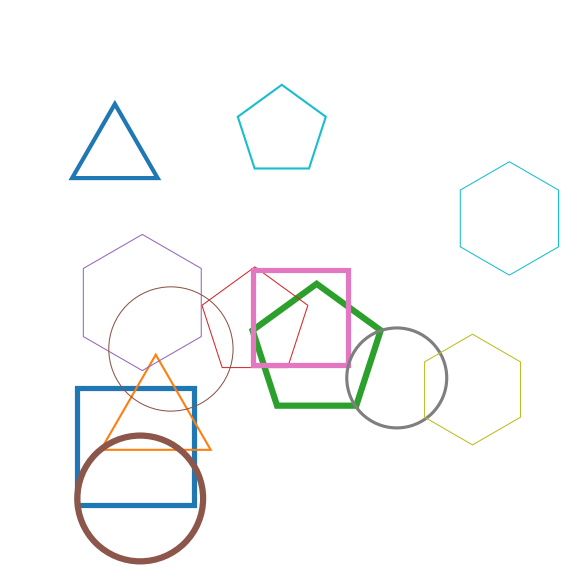[{"shape": "triangle", "thickness": 2, "radius": 0.43, "center": [0.199, 0.734]}, {"shape": "square", "thickness": 2.5, "radius": 0.51, "center": [0.235, 0.226]}, {"shape": "triangle", "thickness": 1, "radius": 0.55, "center": [0.27, 0.275]}, {"shape": "pentagon", "thickness": 3, "radius": 0.58, "center": [0.548, 0.391]}, {"shape": "pentagon", "thickness": 0.5, "radius": 0.48, "center": [0.441, 0.441]}, {"shape": "hexagon", "thickness": 0.5, "radius": 0.59, "center": [0.246, 0.475]}, {"shape": "circle", "thickness": 0.5, "radius": 0.54, "center": [0.296, 0.395]}, {"shape": "circle", "thickness": 3, "radius": 0.54, "center": [0.243, 0.136]}, {"shape": "square", "thickness": 2.5, "radius": 0.41, "center": [0.52, 0.449]}, {"shape": "circle", "thickness": 1.5, "radius": 0.43, "center": [0.687, 0.345]}, {"shape": "hexagon", "thickness": 0.5, "radius": 0.48, "center": [0.818, 0.325]}, {"shape": "pentagon", "thickness": 1, "radius": 0.4, "center": [0.488, 0.772]}, {"shape": "hexagon", "thickness": 0.5, "radius": 0.49, "center": [0.882, 0.621]}]